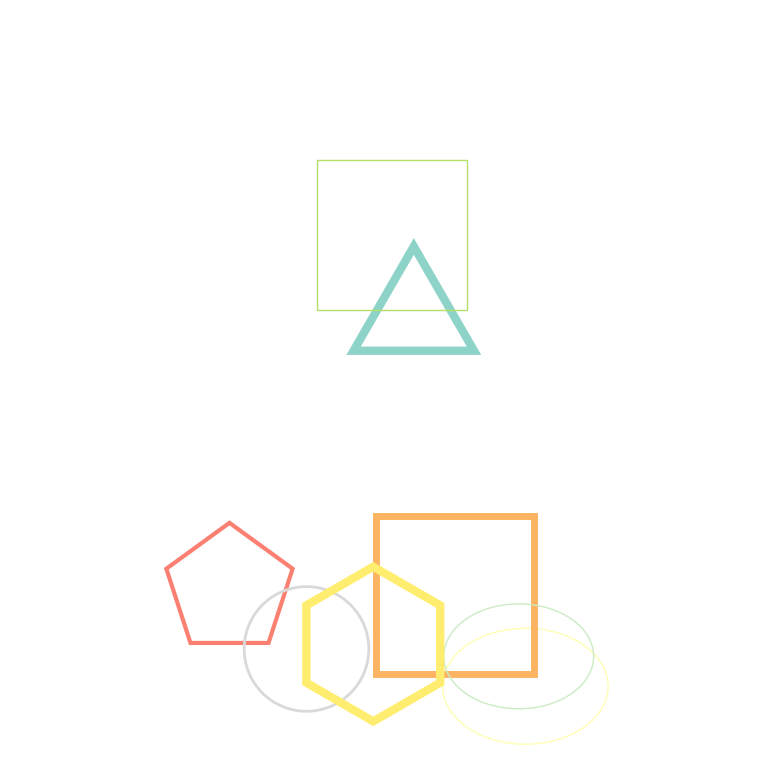[{"shape": "triangle", "thickness": 3, "radius": 0.45, "center": [0.537, 0.59]}, {"shape": "oval", "thickness": 0.5, "radius": 0.54, "center": [0.682, 0.109]}, {"shape": "pentagon", "thickness": 1.5, "radius": 0.43, "center": [0.298, 0.235]}, {"shape": "square", "thickness": 2.5, "radius": 0.51, "center": [0.591, 0.227]}, {"shape": "square", "thickness": 0.5, "radius": 0.49, "center": [0.509, 0.695]}, {"shape": "circle", "thickness": 1, "radius": 0.4, "center": [0.398, 0.157]}, {"shape": "oval", "thickness": 0.5, "radius": 0.49, "center": [0.674, 0.148]}, {"shape": "hexagon", "thickness": 3, "radius": 0.5, "center": [0.485, 0.164]}]